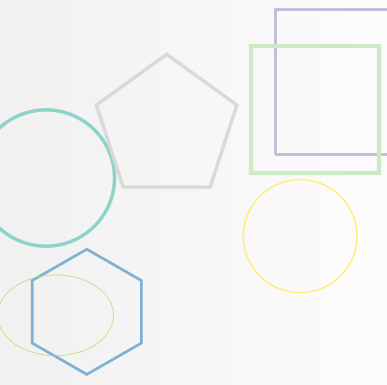[{"shape": "circle", "thickness": 2.5, "radius": 0.88, "center": [0.119, 0.538]}, {"shape": "square", "thickness": 2, "radius": 0.94, "center": [0.897, 0.788]}, {"shape": "hexagon", "thickness": 2, "radius": 0.81, "center": [0.224, 0.19]}, {"shape": "oval", "thickness": 0.5, "radius": 0.75, "center": [0.144, 0.181]}, {"shape": "pentagon", "thickness": 2.5, "radius": 0.95, "center": [0.43, 0.668]}, {"shape": "square", "thickness": 3, "radius": 0.83, "center": [0.813, 0.715]}, {"shape": "circle", "thickness": 1, "radius": 0.73, "center": [0.775, 0.387]}]